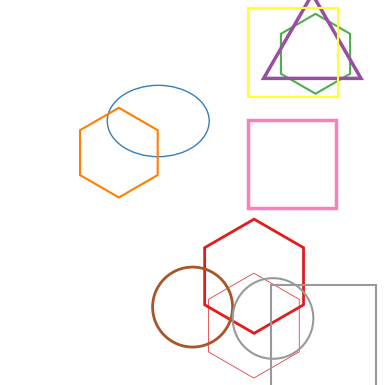[{"shape": "hexagon", "thickness": 2, "radius": 0.74, "center": [0.66, 0.282]}, {"shape": "hexagon", "thickness": 0.5, "radius": 0.68, "center": [0.659, 0.154]}, {"shape": "oval", "thickness": 1, "radius": 0.66, "center": [0.411, 0.686]}, {"shape": "hexagon", "thickness": 1.5, "radius": 0.52, "center": [0.82, 0.86]}, {"shape": "triangle", "thickness": 2.5, "radius": 0.73, "center": [0.811, 0.869]}, {"shape": "hexagon", "thickness": 1.5, "radius": 0.58, "center": [0.309, 0.604]}, {"shape": "square", "thickness": 1.5, "radius": 0.58, "center": [0.761, 0.864]}, {"shape": "circle", "thickness": 2, "radius": 0.52, "center": [0.5, 0.202]}, {"shape": "square", "thickness": 2.5, "radius": 0.57, "center": [0.758, 0.574]}, {"shape": "square", "thickness": 1.5, "radius": 0.69, "center": [0.84, 0.123]}, {"shape": "circle", "thickness": 1.5, "radius": 0.52, "center": [0.709, 0.173]}]